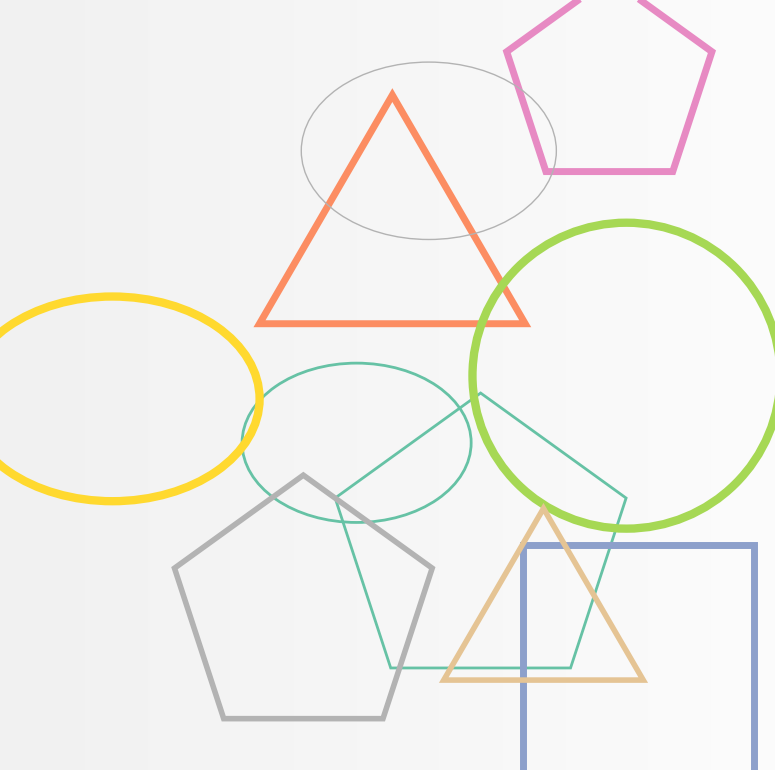[{"shape": "oval", "thickness": 1, "radius": 0.74, "center": [0.46, 0.425]}, {"shape": "pentagon", "thickness": 1, "radius": 0.99, "center": [0.62, 0.292]}, {"shape": "triangle", "thickness": 2.5, "radius": 0.99, "center": [0.506, 0.679]}, {"shape": "square", "thickness": 2.5, "radius": 0.74, "center": [0.824, 0.143]}, {"shape": "pentagon", "thickness": 2.5, "radius": 0.7, "center": [0.786, 0.89]}, {"shape": "circle", "thickness": 3, "radius": 0.99, "center": [0.808, 0.512]}, {"shape": "oval", "thickness": 3, "radius": 0.95, "center": [0.145, 0.482]}, {"shape": "triangle", "thickness": 2, "radius": 0.74, "center": [0.701, 0.191]}, {"shape": "oval", "thickness": 0.5, "radius": 0.82, "center": [0.553, 0.804]}, {"shape": "pentagon", "thickness": 2, "radius": 0.87, "center": [0.391, 0.208]}]